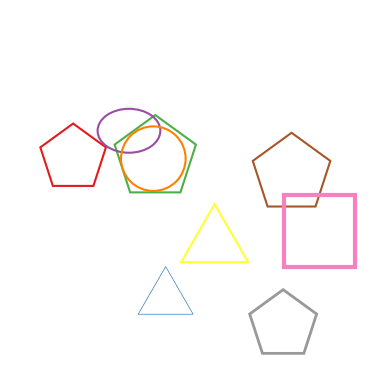[{"shape": "pentagon", "thickness": 1.5, "radius": 0.45, "center": [0.19, 0.59]}, {"shape": "triangle", "thickness": 0.5, "radius": 0.41, "center": [0.43, 0.225]}, {"shape": "pentagon", "thickness": 1.5, "radius": 0.56, "center": [0.403, 0.59]}, {"shape": "oval", "thickness": 1.5, "radius": 0.41, "center": [0.335, 0.66]}, {"shape": "circle", "thickness": 1.5, "radius": 0.42, "center": [0.398, 0.588]}, {"shape": "triangle", "thickness": 1.5, "radius": 0.5, "center": [0.558, 0.369]}, {"shape": "pentagon", "thickness": 1.5, "radius": 0.53, "center": [0.757, 0.549]}, {"shape": "square", "thickness": 3, "radius": 0.46, "center": [0.829, 0.4]}, {"shape": "pentagon", "thickness": 2, "radius": 0.46, "center": [0.735, 0.156]}]